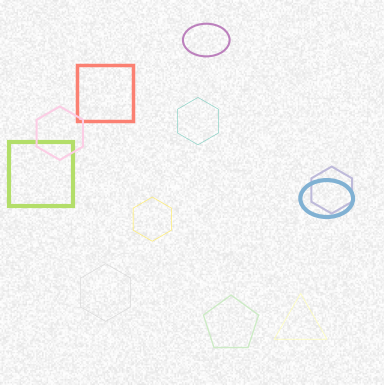[{"shape": "hexagon", "thickness": 0.5, "radius": 0.31, "center": [0.514, 0.685]}, {"shape": "triangle", "thickness": 0.5, "radius": 0.4, "center": [0.781, 0.159]}, {"shape": "hexagon", "thickness": 1.5, "radius": 0.31, "center": [0.862, 0.506]}, {"shape": "square", "thickness": 2.5, "radius": 0.36, "center": [0.273, 0.759]}, {"shape": "oval", "thickness": 3, "radius": 0.34, "center": [0.849, 0.484]}, {"shape": "square", "thickness": 3, "radius": 0.42, "center": [0.106, 0.547]}, {"shape": "hexagon", "thickness": 1.5, "radius": 0.35, "center": [0.155, 0.654]}, {"shape": "hexagon", "thickness": 0.5, "radius": 0.37, "center": [0.275, 0.24]}, {"shape": "oval", "thickness": 1.5, "radius": 0.3, "center": [0.536, 0.896]}, {"shape": "pentagon", "thickness": 1, "radius": 0.38, "center": [0.6, 0.158]}, {"shape": "hexagon", "thickness": 0.5, "radius": 0.29, "center": [0.396, 0.431]}]